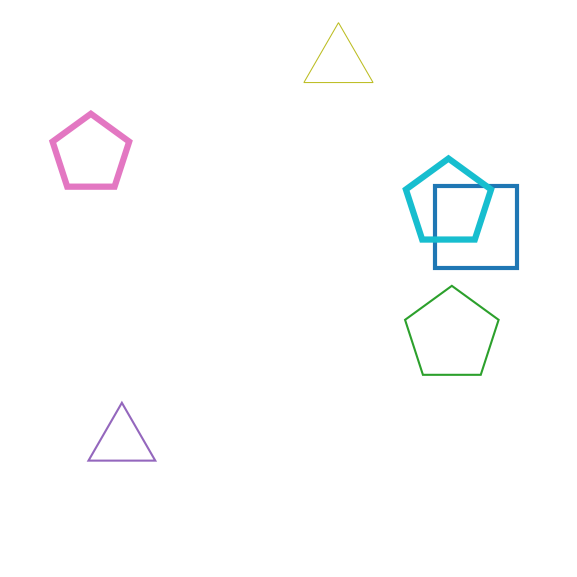[{"shape": "square", "thickness": 2, "radius": 0.36, "center": [0.824, 0.605]}, {"shape": "pentagon", "thickness": 1, "radius": 0.43, "center": [0.782, 0.419]}, {"shape": "triangle", "thickness": 1, "radius": 0.33, "center": [0.211, 0.235]}, {"shape": "pentagon", "thickness": 3, "radius": 0.35, "center": [0.157, 0.732]}, {"shape": "triangle", "thickness": 0.5, "radius": 0.35, "center": [0.586, 0.891]}, {"shape": "pentagon", "thickness": 3, "radius": 0.39, "center": [0.777, 0.647]}]